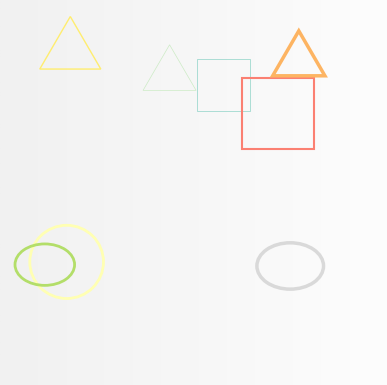[{"shape": "square", "thickness": 0.5, "radius": 0.34, "center": [0.577, 0.779]}, {"shape": "circle", "thickness": 2, "radius": 0.48, "center": [0.172, 0.32]}, {"shape": "square", "thickness": 1.5, "radius": 0.46, "center": [0.716, 0.705]}, {"shape": "triangle", "thickness": 2.5, "radius": 0.39, "center": [0.771, 0.842]}, {"shape": "oval", "thickness": 2, "radius": 0.38, "center": [0.116, 0.313]}, {"shape": "oval", "thickness": 2.5, "radius": 0.43, "center": [0.749, 0.309]}, {"shape": "triangle", "thickness": 0.5, "radius": 0.4, "center": [0.438, 0.805]}, {"shape": "triangle", "thickness": 1, "radius": 0.45, "center": [0.181, 0.866]}]